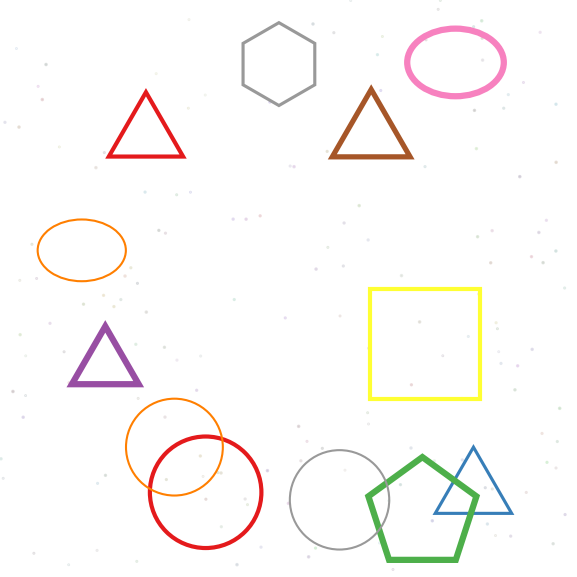[{"shape": "circle", "thickness": 2, "radius": 0.48, "center": [0.356, 0.147]}, {"shape": "triangle", "thickness": 2, "radius": 0.37, "center": [0.253, 0.765]}, {"shape": "triangle", "thickness": 1.5, "radius": 0.38, "center": [0.82, 0.148]}, {"shape": "pentagon", "thickness": 3, "radius": 0.49, "center": [0.731, 0.109]}, {"shape": "triangle", "thickness": 3, "radius": 0.33, "center": [0.182, 0.367]}, {"shape": "oval", "thickness": 1, "radius": 0.38, "center": [0.142, 0.566]}, {"shape": "circle", "thickness": 1, "radius": 0.42, "center": [0.302, 0.225]}, {"shape": "square", "thickness": 2, "radius": 0.48, "center": [0.735, 0.404]}, {"shape": "triangle", "thickness": 2.5, "radius": 0.39, "center": [0.643, 0.766]}, {"shape": "oval", "thickness": 3, "radius": 0.42, "center": [0.789, 0.891]}, {"shape": "circle", "thickness": 1, "radius": 0.43, "center": [0.588, 0.134]}, {"shape": "hexagon", "thickness": 1.5, "radius": 0.36, "center": [0.483, 0.888]}]